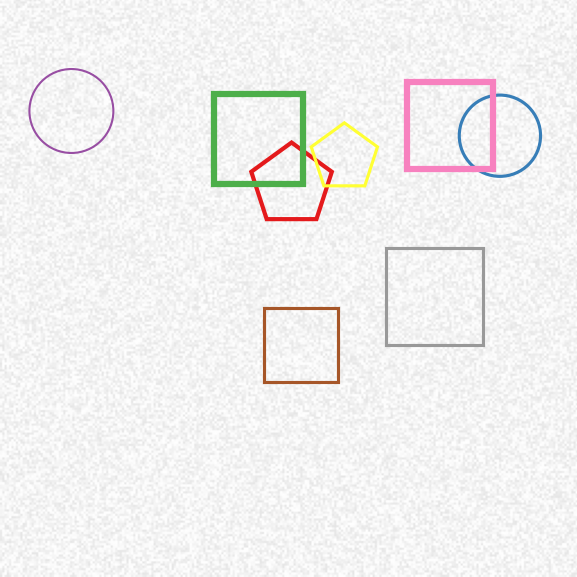[{"shape": "pentagon", "thickness": 2, "radius": 0.37, "center": [0.505, 0.679]}, {"shape": "circle", "thickness": 1.5, "radius": 0.35, "center": [0.866, 0.764]}, {"shape": "square", "thickness": 3, "radius": 0.39, "center": [0.448, 0.758]}, {"shape": "circle", "thickness": 1, "radius": 0.36, "center": [0.124, 0.807]}, {"shape": "pentagon", "thickness": 1.5, "radius": 0.3, "center": [0.596, 0.726]}, {"shape": "square", "thickness": 1.5, "radius": 0.32, "center": [0.522, 0.402]}, {"shape": "square", "thickness": 3, "radius": 0.38, "center": [0.779, 0.781]}, {"shape": "square", "thickness": 1.5, "radius": 0.42, "center": [0.752, 0.486]}]